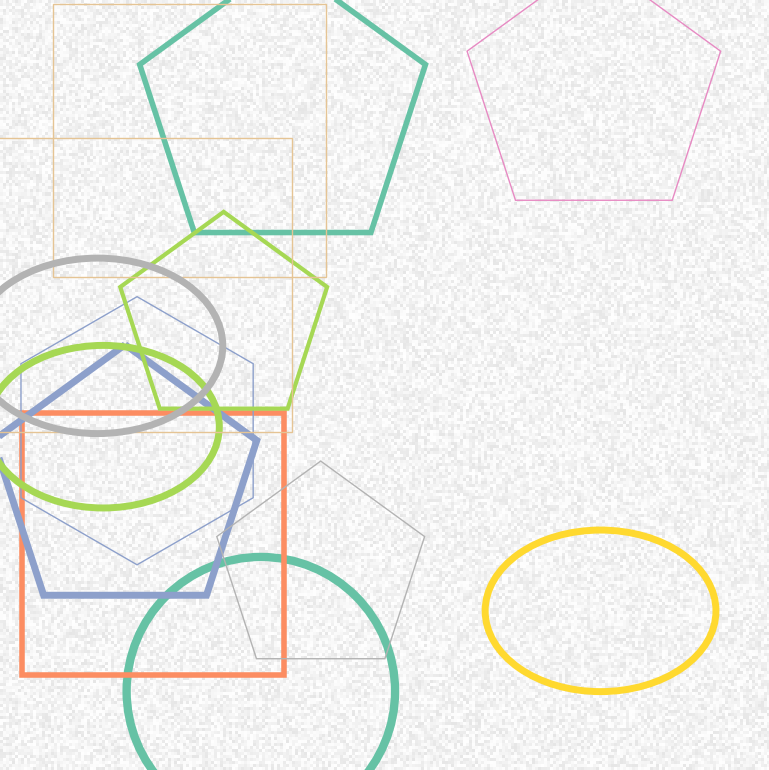[{"shape": "circle", "thickness": 3, "radius": 0.87, "center": [0.339, 0.102]}, {"shape": "pentagon", "thickness": 2, "radius": 0.98, "center": [0.367, 0.856]}, {"shape": "square", "thickness": 2, "radius": 0.85, "center": [0.198, 0.293]}, {"shape": "hexagon", "thickness": 0.5, "radius": 0.87, "center": [0.178, 0.441]}, {"shape": "pentagon", "thickness": 2.5, "radius": 0.9, "center": [0.162, 0.372]}, {"shape": "pentagon", "thickness": 0.5, "radius": 0.87, "center": [0.771, 0.88]}, {"shape": "oval", "thickness": 2.5, "radius": 0.75, "center": [0.134, 0.446]}, {"shape": "pentagon", "thickness": 1.5, "radius": 0.71, "center": [0.29, 0.584]}, {"shape": "oval", "thickness": 2.5, "radius": 0.75, "center": [0.78, 0.207]}, {"shape": "square", "thickness": 0.5, "radius": 0.95, "center": [0.188, 0.629]}, {"shape": "square", "thickness": 0.5, "radius": 0.89, "center": [0.246, 0.817]}, {"shape": "pentagon", "thickness": 0.5, "radius": 0.71, "center": [0.416, 0.259]}, {"shape": "oval", "thickness": 2.5, "radius": 0.81, "center": [0.127, 0.551]}]